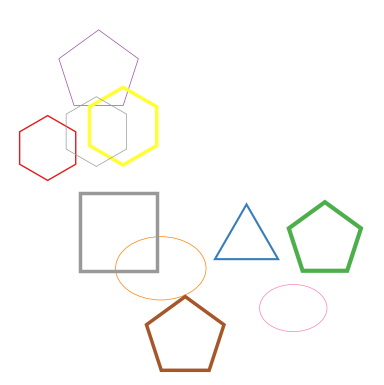[{"shape": "hexagon", "thickness": 1, "radius": 0.42, "center": [0.124, 0.616]}, {"shape": "triangle", "thickness": 1.5, "radius": 0.47, "center": [0.64, 0.374]}, {"shape": "pentagon", "thickness": 3, "radius": 0.49, "center": [0.844, 0.376]}, {"shape": "pentagon", "thickness": 0.5, "radius": 0.54, "center": [0.256, 0.814]}, {"shape": "oval", "thickness": 0.5, "radius": 0.59, "center": [0.418, 0.303]}, {"shape": "hexagon", "thickness": 2.5, "radius": 0.5, "center": [0.32, 0.672]}, {"shape": "pentagon", "thickness": 2.5, "radius": 0.53, "center": [0.481, 0.124]}, {"shape": "oval", "thickness": 0.5, "radius": 0.44, "center": [0.762, 0.2]}, {"shape": "square", "thickness": 2.5, "radius": 0.5, "center": [0.307, 0.397]}, {"shape": "hexagon", "thickness": 0.5, "radius": 0.45, "center": [0.25, 0.658]}]